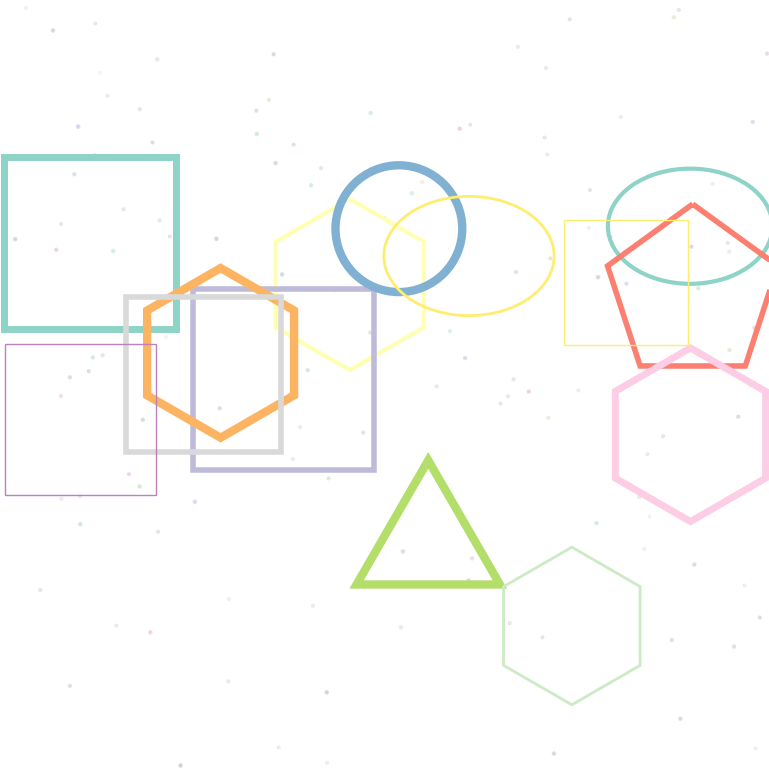[{"shape": "square", "thickness": 2.5, "radius": 0.56, "center": [0.117, 0.684]}, {"shape": "oval", "thickness": 1.5, "radius": 0.53, "center": [0.896, 0.706]}, {"shape": "hexagon", "thickness": 1.5, "radius": 0.56, "center": [0.454, 0.63]}, {"shape": "square", "thickness": 2, "radius": 0.59, "center": [0.368, 0.507]}, {"shape": "pentagon", "thickness": 2, "radius": 0.58, "center": [0.9, 0.619]}, {"shape": "circle", "thickness": 3, "radius": 0.41, "center": [0.518, 0.703]}, {"shape": "hexagon", "thickness": 3, "radius": 0.55, "center": [0.286, 0.542]}, {"shape": "triangle", "thickness": 3, "radius": 0.54, "center": [0.556, 0.295]}, {"shape": "hexagon", "thickness": 2.5, "radius": 0.56, "center": [0.897, 0.435]}, {"shape": "square", "thickness": 2, "radius": 0.5, "center": [0.264, 0.513]}, {"shape": "square", "thickness": 0.5, "radius": 0.49, "center": [0.104, 0.455]}, {"shape": "hexagon", "thickness": 1, "radius": 0.51, "center": [0.743, 0.187]}, {"shape": "square", "thickness": 0.5, "radius": 0.4, "center": [0.813, 0.633]}, {"shape": "oval", "thickness": 1, "radius": 0.55, "center": [0.609, 0.668]}]